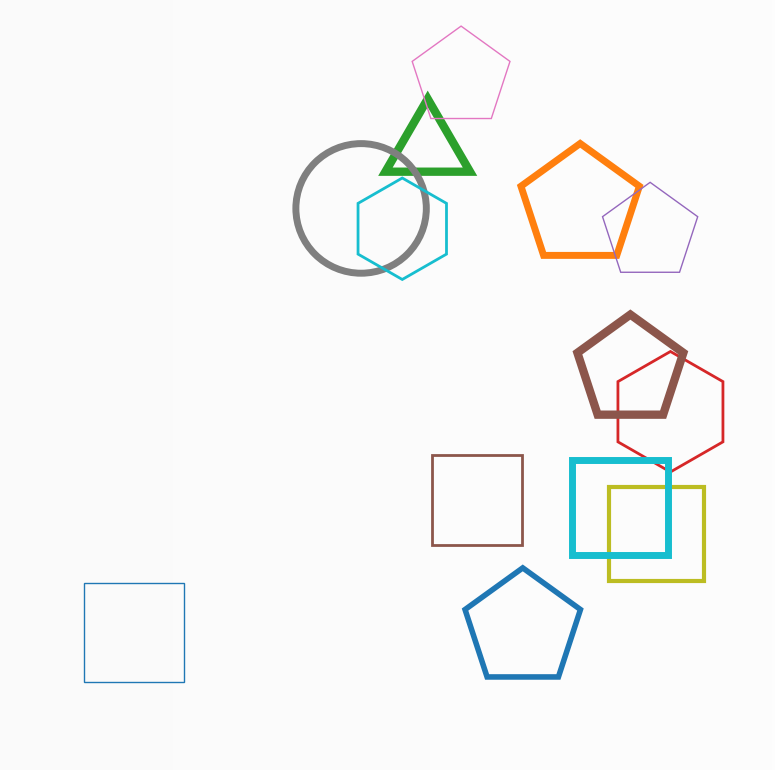[{"shape": "square", "thickness": 0.5, "radius": 0.32, "center": [0.173, 0.179]}, {"shape": "pentagon", "thickness": 2, "radius": 0.39, "center": [0.675, 0.184]}, {"shape": "pentagon", "thickness": 2.5, "radius": 0.4, "center": [0.749, 0.733]}, {"shape": "triangle", "thickness": 3, "radius": 0.32, "center": [0.552, 0.809]}, {"shape": "hexagon", "thickness": 1, "radius": 0.39, "center": [0.865, 0.465]}, {"shape": "pentagon", "thickness": 0.5, "radius": 0.32, "center": [0.839, 0.699]}, {"shape": "square", "thickness": 1, "radius": 0.29, "center": [0.616, 0.35]}, {"shape": "pentagon", "thickness": 3, "radius": 0.36, "center": [0.813, 0.52]}, {"shape": "pentagon", "thickness": 0.5, "radius": 0.33, "center": [0.595, 0.9]}, {"shape": "circle", "thickness": 2.5, "radius": 0.42, "center": [0.466, 0.729]}, {"shape": "square", "thickness": 1.5, "radius": 0.3, "center": [0.847, 0.306]}, {"shape": "hexagon", "thickness": 1, "radius": 0.33, "center": [0.519, 0.703]}, {"shape": "square", "thickness": 2.5, "radius": 0.31, "center": [0.8, 0.341]}]